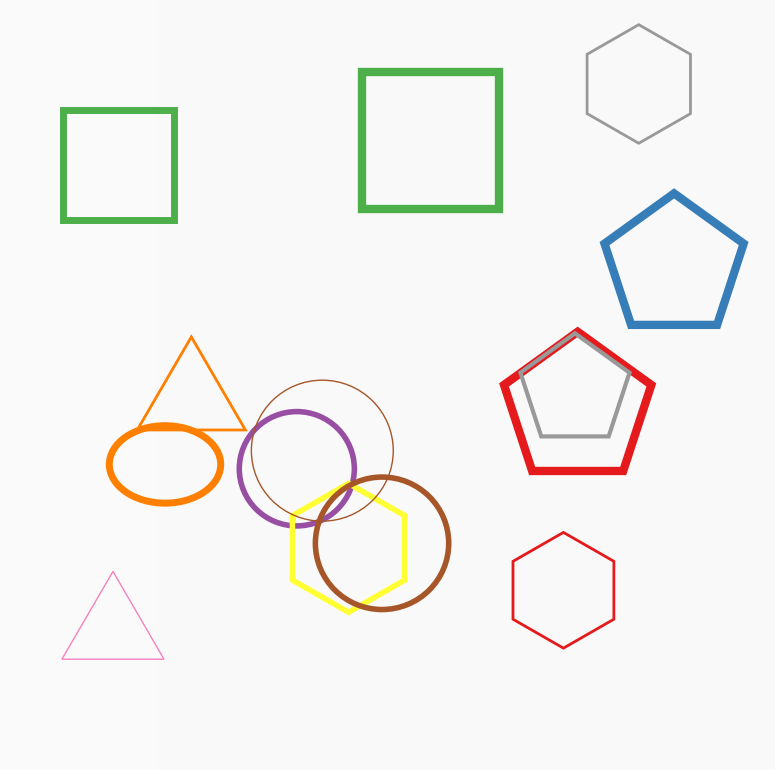[{"shape": "pentagon", "thickness": 3, "radius": 0.5, "center": [0.745, 0.469]}, {"shape": "hexagon", "thickness": 1, "radius": 0.38, "center": [0.727, 0.233]}, {"shape": "pentagon", "thickness": 3, "radius": 0.47, "center": [0.87, 0.654]}, {"shape": "square", "thickness": 3, "radius": 0.44, "center": [0.556, 0.817]}, {"shape": "square", "thickness": 2.5, "radius": 0.36, "center": [0.153, 0.785]}, {"shape": "circle", "thickness": 2, "radius": 0.37, "center": [0.383, 0.391]}, {"shape": "triangle", "thickness": 1, "radius": 0.4, "center": [0.247, 0.482]}, {"shape": "oval", "thickness": 2.5, "radius": 0.36, "center": [0.213, 0.397]}, {"shape": "hexagon", "thickness": 2, "radius": 0.42, "center": [0.45, 0.289]}, {"shape": "circle", "thickness": 2, "radius": 0.43, "center": [0.493, 0.294]}, {"shape": "circle", "thickness": 0.5, "radius": 0.46, "center": [0.416, 0.415]}, {"shape": "triangle", "thickness": 0.5, "radius": 0.38, "center": [0.146, 0.182]}, {"shape": "hexagon", "thickness": 1, "radius": 0.39, "center": [0.824, 0.891]}, {"shape": "pentagon", "thickness": 1.5, "radius": 0.37, "center": [0.742, 0.493]}]